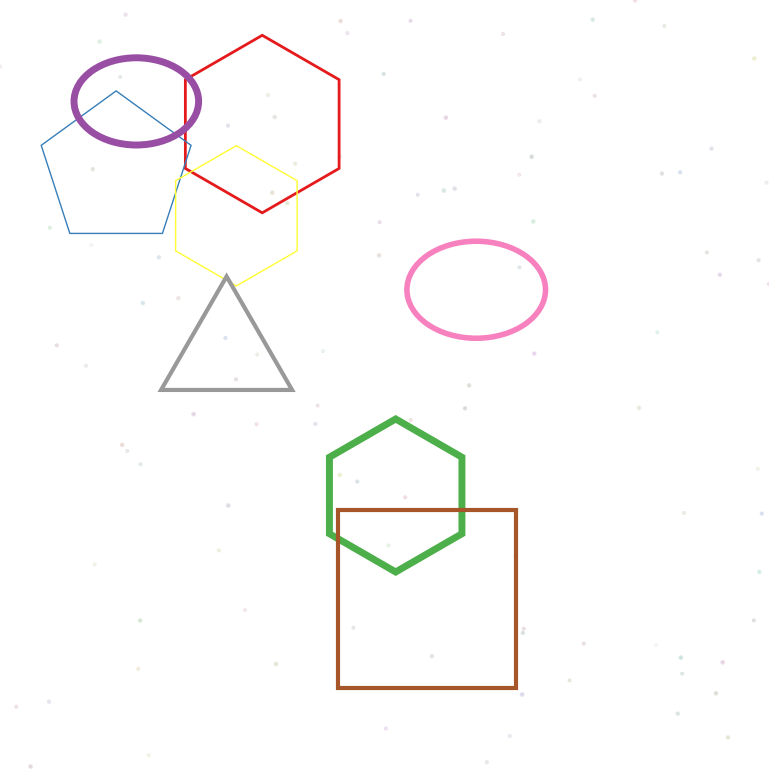[{"shape": "hexagon", "thickness": 1, "radius": 0.58, "center": [0.341, 0.839]}, {"shape": "pentagon", "thickness": 0.5, "radius": 0.51, "center": [0.151, 0.78]}, {"shape": "hexagon", "thickness": 2.5, "radius": 0.5, "center": [0.514, 0.357]}, {"shape": "oval", "thickness": 2.5, "radius": 0.4, "center": [0.177, 0.868]}, {"shape": "hexagon", "thickness": 0.5, "radius": 0.46, "center": [0.307, 0.72]}, {"shape": "square", "thickness": 1.5, "radius": 0.58, "center": [0.555, 0.222]}, {"shape": "oval", "thickness": 2, "radius": 0.45, "center": [0.618, 0.624]}, {"shape": "triangle", "thickness": 1.5, "radius": 0.49, "center": [0.294, 0.543]}]